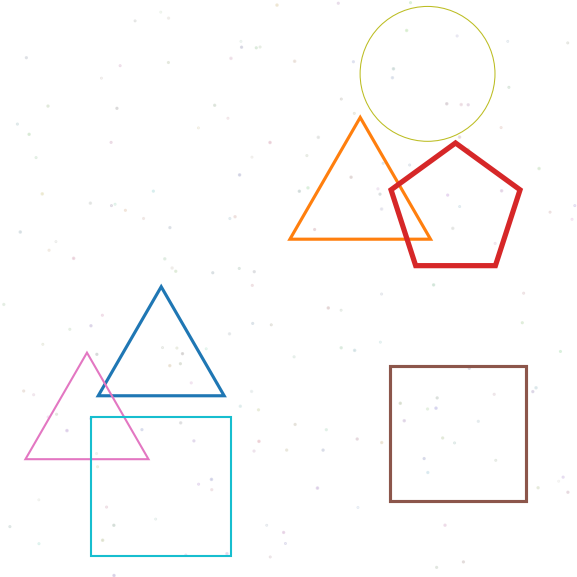[{"shape": "triangle", "thickness": 1.5, "radius": 0.63, "center": [0.279, 0.377]}, {"shape": "triangle", "thickness": 1.5, "radius": 0.7, "center": [0.624, 0.655]}, {"shape": "pentagon", "thickness": 2.5, "radius": 0.59, "center": [0.789, 0.634]}, {"shape": "square", "thickness": 1.5, "radius": 0.59, "center": [0.793, 0.249]}, {"shape": "triangle", "thickness": 1, "radius": 0.61, "center": [0.151, 0.265]}, {"shape": "circle", "thickness": 0.5, "radius": 0.58, "center": [0.74, 0.871]}, {"shape": "square", "thickness": 1, "radius": 0.6, "center": [0.278, 0.157]}]